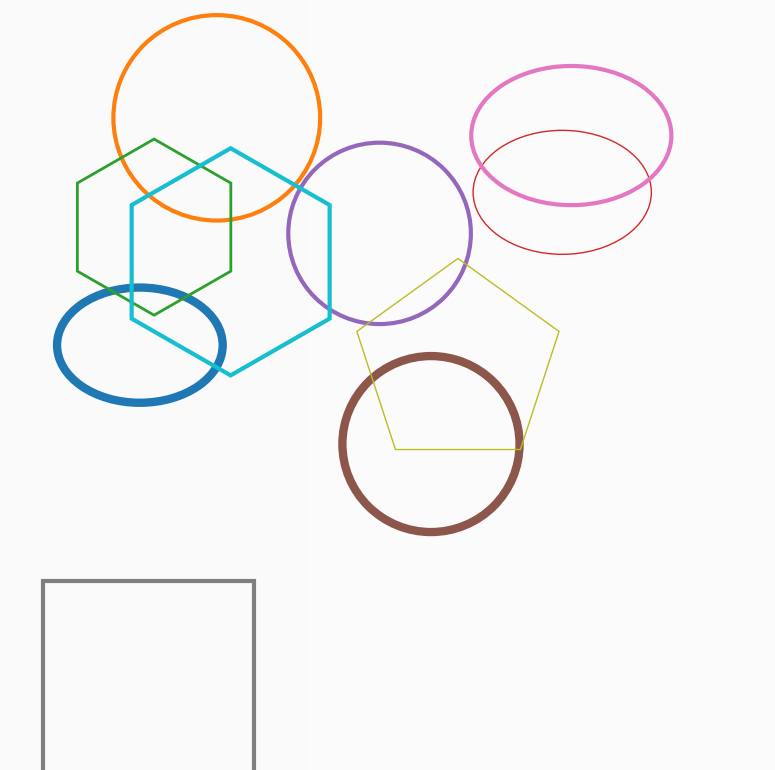[{"shape": "oval", "thickness": 3, "radius": 0.53, "center": [0.18, 0.552]}, {"shape": "circle", "thickness": 1.5, "radius": 0.67, "center": [0.28, 0.847]}, {"shape": "hexagon", "thickness": 1, "radius": 0.57, "center": [0.199, 0.705]}, {"shape": "oval", "thickness": 0.5, "radius": 0.58, "center": [0.725, 0.75]}, {"shape": "circle", "thickness": 1.5, "radius": 0.59, "center": [0.49, 0.697]}, {"shape": "circle", "thickness": 3, "radius": 0.57, "center": [0.556, 0.423]}, {"shape": "oval", "thickness": 1.5, "radius": 0.65, "center": [0.737, 0.824]}, {"shape": "square", "thickness": 1.5, "radius": 0.68, "center": [0.192, 0.109]}, {"shape": "pentagon", "thickness": 0.5, "radius": 0.69, "center": [0.591, 0.527]}, {"shape": "hexagon", "thickness": 1.5, "radius": 0.74, "center": [0.298, 0.66]}]